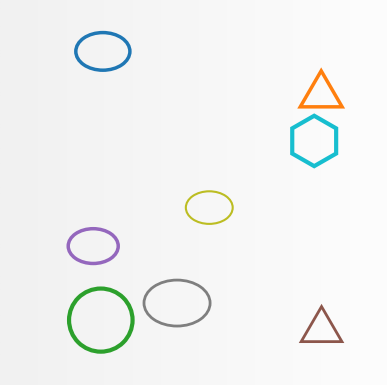[{"shape": "oval", "thickness": 2.5, "radius": 0.35, "center": [0.265, 0.867]}, {"shape": "triangle", "thickness": 2.5, "radius": 0.31, "center": [0.829, 0.754]}, {"shape": "circle", "thickness": 3, "radius": 0.41, "center": [0.26, 0.169]}, {"shape": "oval", "thickness": 2.5, "radius": 0.32, "center": [0.241, 0.361]}, {"shape": "triangle", "thickness": 2, "radius": 0.3, "center": [0.83, 0.143]}, {"shape": "oval", "thickness": 2, "radius": 0.43, "center": [0.457, 0.213]}, {"shape": "oval", "thickness": 1.5, "radius": 0.3, "center": [0.54, 0.461]}, {"shape": "hexagon", "thickness": 3, "radius": 0.33, "center": [0.811, 0.634]}]